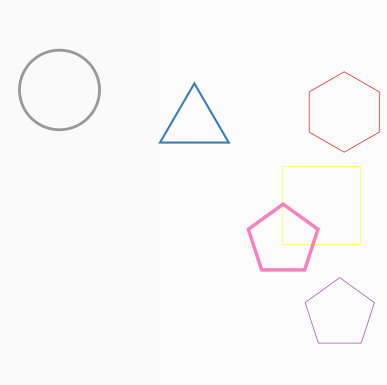[{"shape": "hexagon", "thickness": 0.5, "radius": 0.52, "center": [0.888, 0.709]}, {"shape": "triangle", "thickness": 1.5, "radius": 0.51, "center": [0.502, 0.681]}, {"shape": "pentagon", "thickness": 0.5, "radius": 0.47, "center": [0.877, 0.185]}, {"shape": "square", "thickness": 0.5, "radius": 0.51, "center": [0.828, 0.468]}, {"shape": "pentagon", "thickness": 2.5, "radius": 0.47, "center": [0.731, 0.375]}, {"shape": "circle", "thickness": 2, "radius": 0.52, "center": [0.154, 0.766]}]